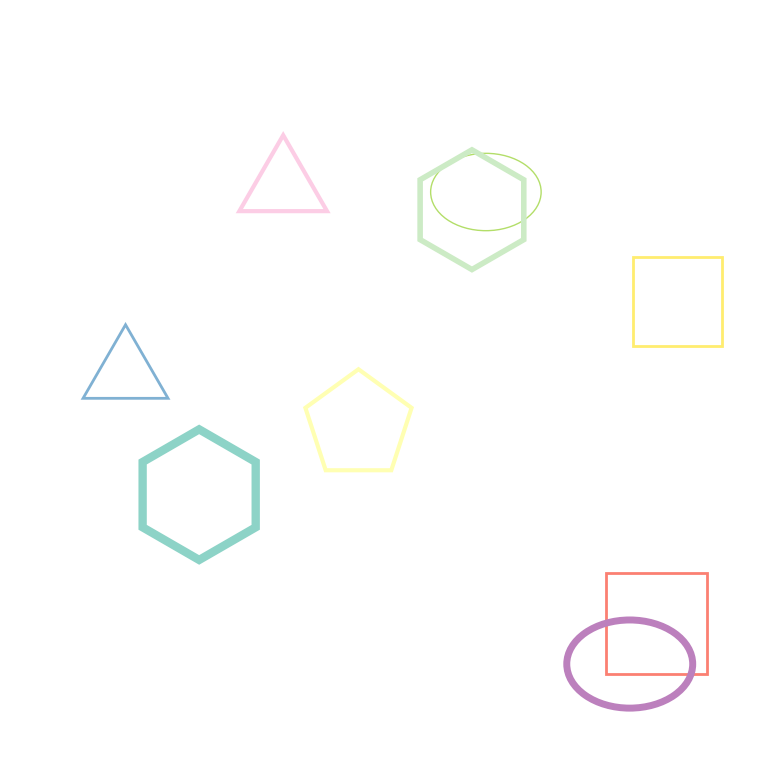[{"shape": "hexagon", "thickness": 3, "radius": 0.42, "center": [0.259, 0.358]}, {"shape": "pentagon", "thickness": 1.5, "radius": 0.36, "center": [0.466, 0.448]}, {"shape": "square", "thickness": 1, "radius": 0.33, "center": [0.853, 0.19]}, {"shape": "triangle", "thickness": 1, "radius": 0.32, "center": [0.163, 0.515]}, {"shape": "oval", "thickness": 0.5, "radius": 0.36, "center": [0.631, 0.751]}, {"shape": "triangle", "thickness": 1.5, "radius": 0.33, "center": [0.368, 0.759]}, {"shape": "oval", "thickness": 2.5, "radius": 0.41, "center": [0.818, 0.138]}, {"shape": "hexagon", "thickness": 2, "radius": 0.39, "center": [0.613, 0.728]}, {"shape": "square", "thickness": 1, "radius": 0.29, "center": [0.88, 0.608]}]